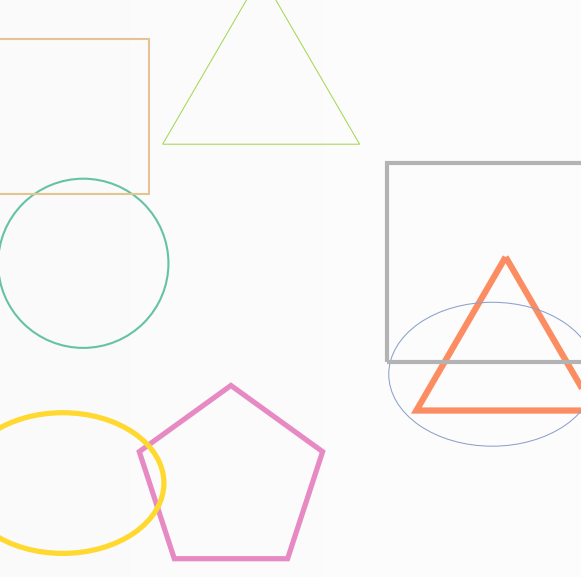[{"shape": "circle", "thickness": 1, "radius": 0.73, "center": [0.143, 0.543]}, {"shape": "triangle", "thickness": 3, "radius": 0.89, "center": [0.87, 0.377]}, {"shape": "oval", "thickness": 0.5, "radius": 0.89, "center": [0.847, 0.351]}, {"shape": "pentagon", "thickness": 2.5, "radius": 0.83, "center": [0.397, 0.166]}, {"shape": "triangle", "thickness": 0.5, "radius": 0.98, "center": [0.449, 0.847]}, {"shape": "oval", "thickness": 2.5, "radius": 0.87, "center": [0.108, 0.163]}, {"shape": "square", "thickness": 1, "radius": 0.67, "center": [0.122, 0.798]}, {"shape": "square", "thickness": 2, "radius": 0.86, "center": [0.838, 0.545]}]